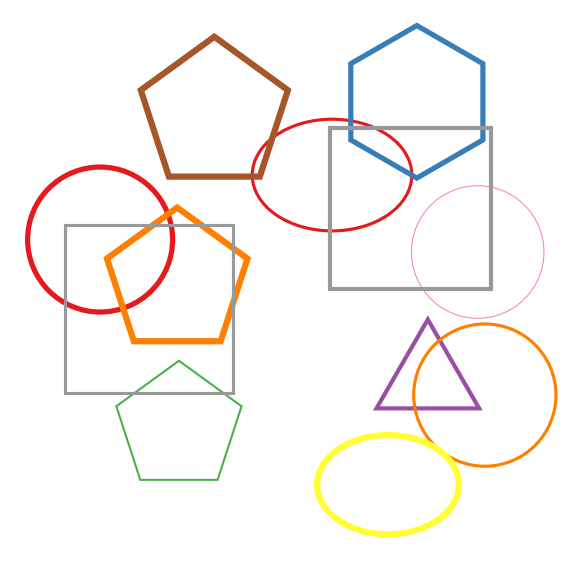[{"shape": "oval", "thickness": 1.5, "radius": 0.69, "center": [0.575, 0.696]}, {"shape": "circle", "thickness": 2.5, "radius": 0.63, "center": [0.173, 0.584]}, {"shape": "hexagon", "thickness": 2.5, "radius": 0.66, "center": [0.722, 0.823]}, {"shape": "pentagon", "thickness": 1, "radius": 0.57, "center": [0.31, 0.26]}, {"shape": "triangle", "thickness": 2, "radius": 0.51, "center": [0.741, 0.343]}, {"shape": "circle", "thickness": 1.5, "radius": 0.62, "center": [0.84, 0.315]}, {"shape": "pentagon", "thickness": 3, "radius": 0.64, "center": [0.307, 0.512]}, {"shape": "oval", "thickness": 3, "radius": 0.61, "center": [0.672, 0.16]}, {"shape": "pentagon", "thickness": 3, "radius": 0.67, "center": [0.371, 0.802]}, {"shape": "circle", "thickness": 0.5, "radius": 0.57, "center": [0.827, 0.563]}, {"shape": "square", "thickness": 2, "radius": 0.7, "center": [0.711, 0.638]}, {"shape": "square", "thickness": 1.5, "radius": 0.73, "center": [0.258, 0.464]}]